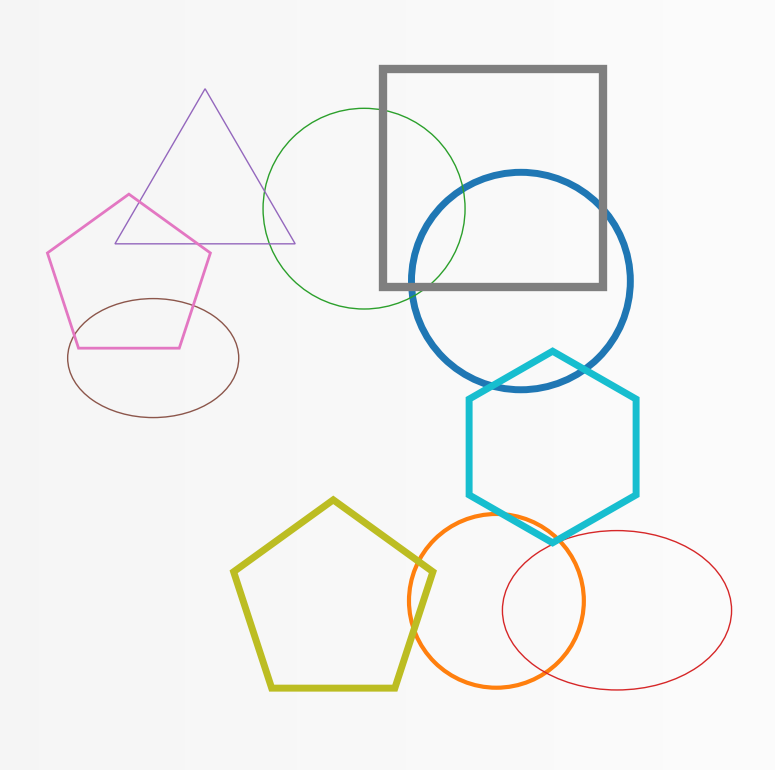[{"shape": "circle", "thickness": 2.5, "radius": 0.71, "center": [0.672, 0.635]}, {"shape": "circle", "thickness": 1.5, "radius": 0.56, "center": [0.641, 0.22]}, {"shape": "circle", "thickness": 0.5, "radius": 0.65, "center": [0.47, 0.729]}, {"shape": "oval", "thickness": 0.5, "radius": 0.74, "center": [0.796, 0.207]}, {"shape": "triangle", "thickness": 0.5, "radius": 0.67, "center": [0.265, 0.75]}, {"shape": "oval", "thickness": 0.5, "radius": 0.55, "center": [0.198, 0.535]}, {"shape": "pentagon", "thickness": 1, "radius": 0.55, "center": [0.166, 0.637]}, {"shape": "square", "thickness": 3, "radius": 0.71, "center": [0.636, 0.768]}, {"shape": "pentagon", "thickness": 2.5, "radius": 0.68, "center": [0.43, 0.216]}, {"shape": "hexagon", "thickness": 2.5, "radius": 0.62, "center": [0.713, 0.419]}]